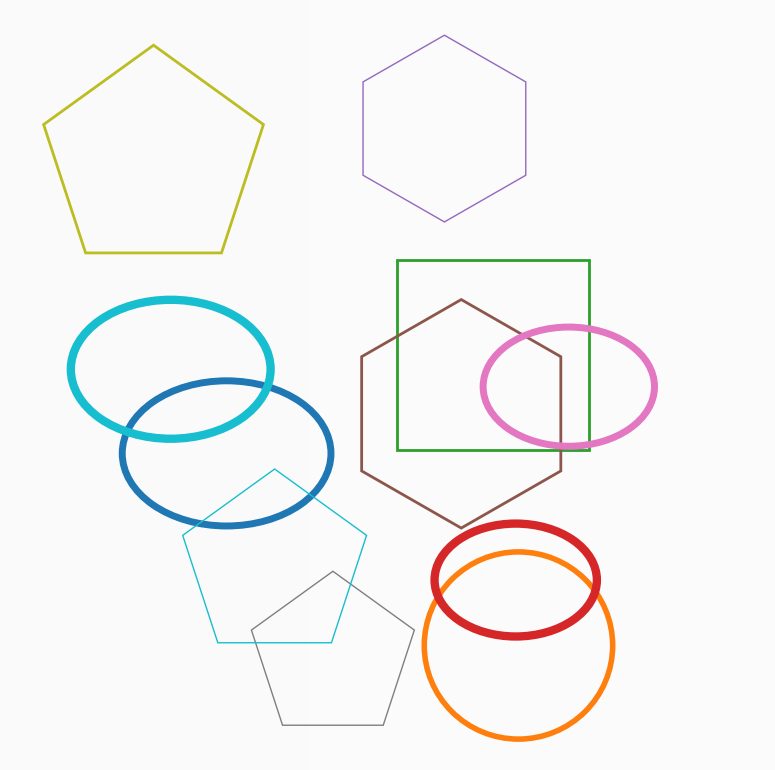[{"shape": "oval", "thickness": 2.5, "radius": 0.67, "center": [0.292, 0.411]}, {"shape": "circle", "thickness": 2, "radius": 0.61, "center": [0.669, 0.162]}, {"shape": "square", "thickness": 1, "radius": 0.62, "center": [0.636, 0.539]}, {"shape": "oval", "thickness": 3, "radius": 0.52, "center": [0.665, 0.247]}, {"shape": "hexagon", "thickness": 0.5, "radius": 0.61, "center": [0.573, 0.833]}, {"shape": "hexagon", "thickness": 1, "radius": 0.74, "center": [0.595, 0.463]}, {"shape": "oval", "thickness": 2.5, "radius": 0.55, "center": [0.734, 0.498]}, {"shape": "pentagon", "thickness": 0.5, "radius": 0.55, "center": [0.43, 0.148]}, {"shape": "pentagon", "thickness": 1, "radius": 0.75, "center": [0.198, 0.792]}, {"shape": "oval", "thickness": 3, "radius": 0.64, "center": [0.22, 0.52]}, {"shape": "pentagon", "thickness": 0.5, "radius": 0.62, "center": [0.354, 0.266]}]